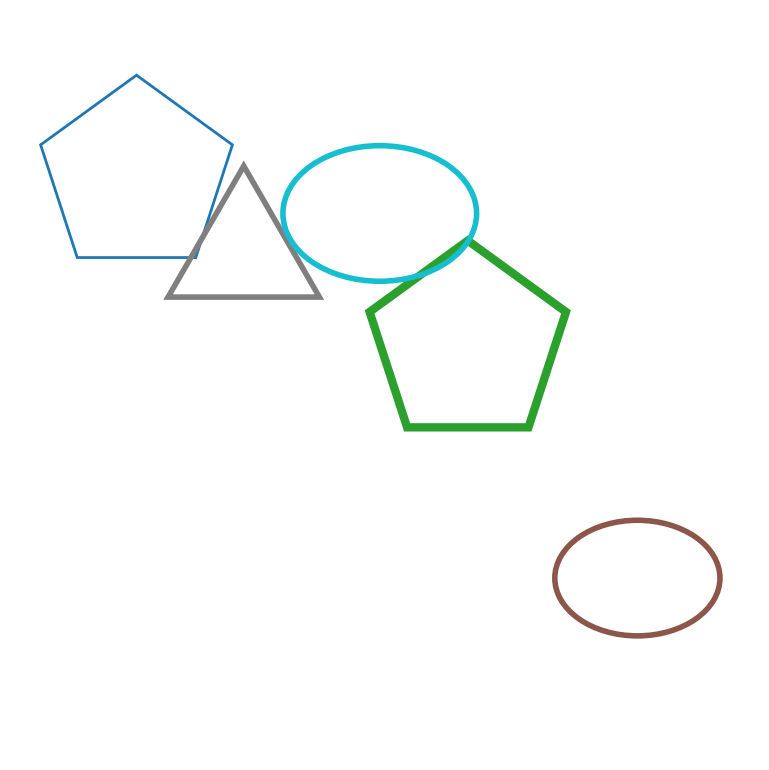[{"shape": "pentagon", "thickness": 1, "radius": 0.65, "center": [0.177, 0.771]}, {"shape": "pentagon", "thickness": 3, "radius": 0.67, "center": [0.608, 0.553]}, {"shape": "oval", "thickness": 2, "radius": 0.54, "center": [0.828, 0.249]}, {"shape": "triangle", "thickness": 2, "radius": 0.57, "center": [0.317, 0.671]}, {"shape": "oval", "thickness": 2, "radius": 0.63, "center": [0.493, 0.723]}]